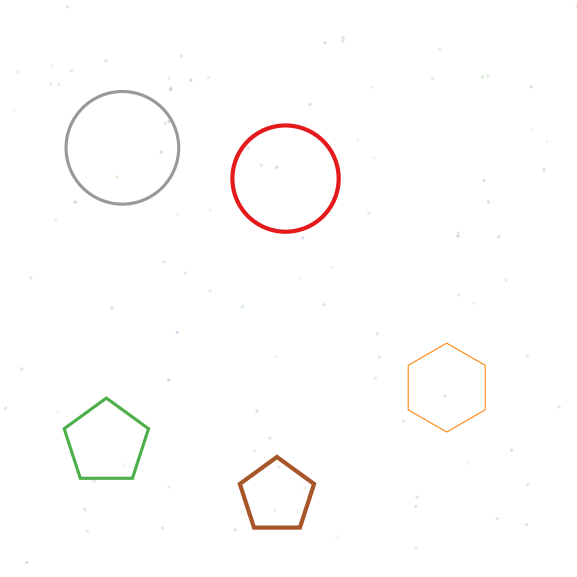[{"shape": "circle", "thickness": 2, "radius": 0.46, "center": [0.494, 0.69]}, {"shape": "pentagon", "thickness": 1.5, "radius": 0.38, "center": [0.184, 0.233]}, {"shape": "hexagon", "thickness": 0.5, "radius": 0.38, "center": [0.774, 0.328]}, {"shape": "pentagon", "thickness": 2, "radius": 0.34, "center": [0.48, 0.14]}, {"shape": "circle", "thickness": 1.5, "radius": 0.49, "center": [0.212, 0.743]}]